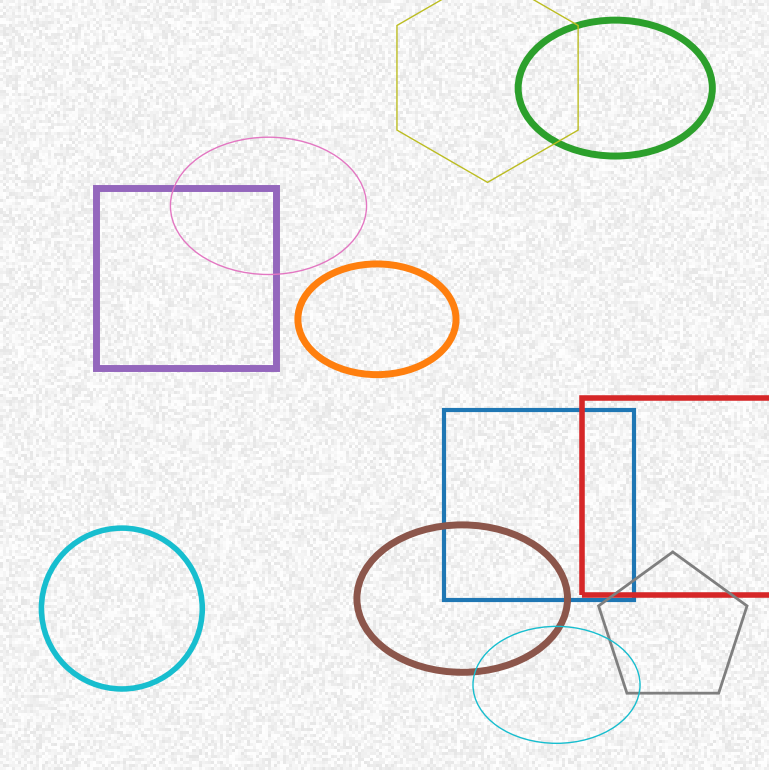[{"shape": "square", "thickness": 1.5, "radius": 0.62, "center": [0.7, 0.344]}, {"shape": "oval", "thickness": 2.5, "radius": 0.51, "center": [0.49, 0.585]}, {"shape": "oval", "thickness": 2.5, "radius": 0.63, "center": [0.799, 0.886]}, {"shape": "square", "thickness": 2, "radius": 0.64, "center": [0.884, 0.355]}, {"shape": "square", "thickness": 2.5, "radius": 0.59, "center": [0.241, 0.639]}, {"shape": "oval", "thickness": 2.5, "radius": 0.68, "center": [0.6, 0.223]}, {"shape": "oval", "thickness": 0.5, "radius": 0.64, "center": [0.349, 0.733]}, {"shape": "pentagon", "thickness": 1, "radius": 0.51, "center": [0.874, 0.182]}, {"shape": "hexagon", "thickness": 0.5, "radius": 0.68, "center": [0.633, 0.899]}, {"shape": "oval", "thickness": 0.5, "radius": 0.54, "center": [0.723, 0.111]}, {"shape": "circle", "thickness": 2, "radius": 0.52, "center": [0.158, 0.21]}]